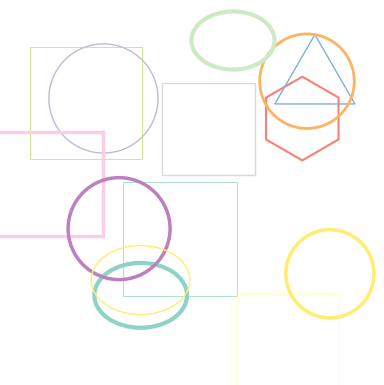[{"shape": "square", "thickness": 0.5, "radius": 0.74, "center": [0.467, 0.379]}, {"shape": "oval", "thickness": 3, "radius": 0.6, "center": [0.365, 0.233]}, {"shape": "square", "thickness": 0.5, "radius": 0.67, "center": [0.747, 0.103]}, {"shape": "circle", "thickness": 1, "radius": 0.71, "center": [0.269, 0.744]}, {"shape": "hexagon", "thickness": 1.5, "radius": 0.54, "center": [0.785, 0.692]}, {"shape": "triangle", "thickness": 1, "radius": 0.6, "center": [0.818, 0.79]}, {"shape": "circle", "thickness": 2, "radius": 0.61, "center": [0.797, 0.789]}, {"shape": "square", "thickness": 0.5, "radius": 0.73, "center": [0.224, 0.732]}, {"shape": "square", "thickness": 2.5, "radius": 0.68, "center": [0.131, 0.522]}, {"shape": "square", "thickness": 1, "radius": 0.6, "center": [0.541, 0.664]}, {"shape": "circle", "thickness": 2.5, "radius": 0.66, "center": [0.309, 0.406]}, {"shape": "oval", "thickness": 3, "radius": 0.54, "center": [0.605, 0.895]}, {"shape": "oval", "thickness": 1, "radius": 0.64, "center": [0.365, 0.273]}, {"shape": "circle", "thickness": 2.5, "radius": 0.57, "center": [0.857, 0.289]}]